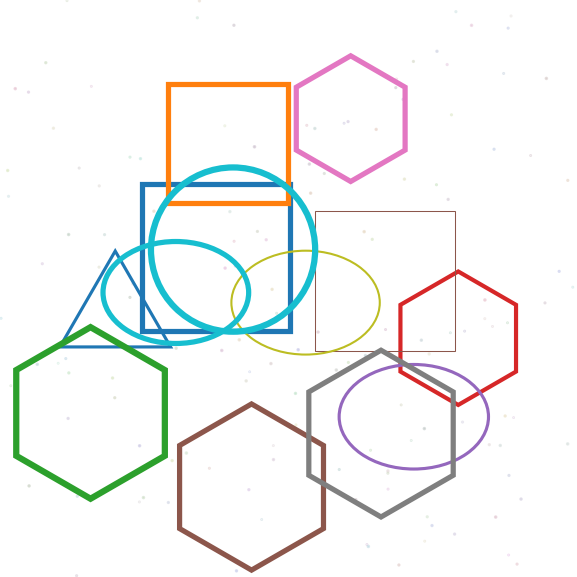[{"shape": "triangle", "thickness": 1.5, "radius": 0.55, "center": [0.2, 0.454]}, {"shape": "square", "thickness": 2.5, "radius": 0.64, "center": [0.374, 0.552]}, {"shape": "square", "thickness": 2.5, "radius": 0.52, "center": [0.395, 0.751]}, {"shape": "hexagon", "thickness": 3, "radius": 0.74, "center": [0.157, 0.284]}, {"shape": "hexagon", "thickness": 2, "radius": 0.58, "center": [0.793, 0.413]}, {"shape": "oval", "thickness": 1.5, "radius": 0.65, "center": [0.717, 0.277]}, {"shape": "square", "thickness": 0.5, "radius": 0.61, "center": [0.667, 0.512]}, {"shape": "hexagon", "thickness": 2.5, "radius": 0.72, "center": [0.436, 0.156]}, {"shape": "hexagon", "thickness": 2.5, "radius": 0.54, "center": [0.607, 0.794]}, {"shape": "hexagon", "thickness": 2.5, "radius": 0.72, "center": [0.66, 0.248]}, {"shape": "oval", "thickness": 1, "radius": 0.64, "center": [0.529, 0.475]}, {"shape": "oval", "thickness": 2.5, "radius": 0.63, "center": [0.304, 0.493]}, {"shape": "circle", "thickness": 3, "radius": 0.71, "center": [0.404, 0.567]}]